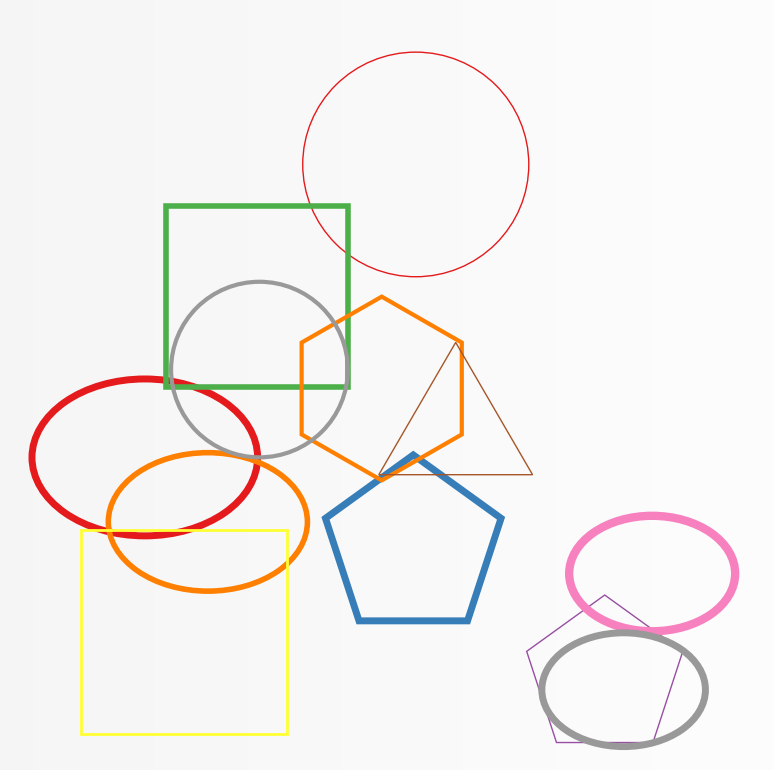[{"shape": "circle", "thickness": 0.5, "radius": 0.73, "center": [0.536, 0.786]}, {"shape": "oval", "thickness": 2.5, "radius": 0.73, "center": [0.187, 0.406]}, {"shape": "pentagon", "thickness": 2.5, "radius": 0.6, "center": [0.533, 0.29]}, {"shape": "square", "thickness": 2, "radius": 0.59, "center": [0.332, 0.615]}, {"shape": "pentagon", "thickness": 0.5, "radius": 0.53, "center": [0.78, 0.121]}, {"shape": "hexagon", "thickness": 1.5, "radius": 0.6, "center": [0.493, 0.495]}, {"shape": "oval", "thickness": 2, "radius": 0.64, "center": [0.268, 0.322]}, {"shape": "square", "thickness": 1, "radius": 0.66, "center": [0.237, 0.179]}, {"shape": "triangle", "thickness": 0.5, "radius": 0.57, "center": [0.588, 0.441]}, {"shape": "oval", "thickness": 3, "radius": 0.54, "center": [0.841, 0.255]}, {"shape": "circle", "thickness": 1.5, "radius": 0.57, "center": [0.335, 0.52]}, {"shape": "oval", "thickness": 2.5, "radius": 0.53, "center": [0.805, 0.104]}]